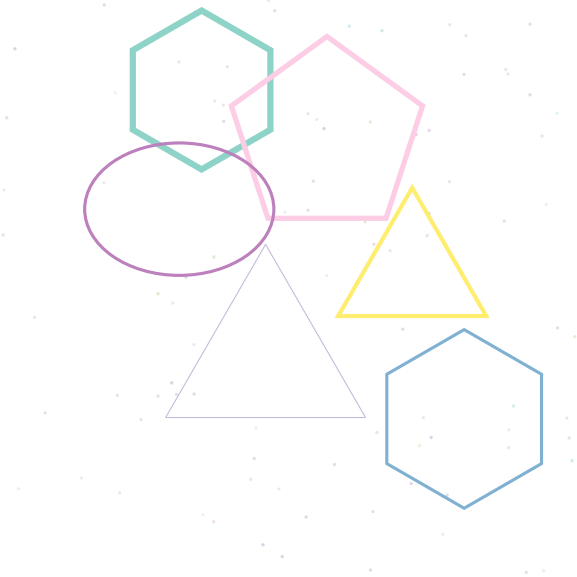[{"shape": "hexagon", "thickness": 3, "radius": 0.69, "center": [0.349, 0.843]}, {"shape": "triangle", "thickness": 0.5, "radius": 1.0, "center": [0.46, 0.376]}, {"shape": "hexagon", "thickness": 1.5, "radius": 0.77, "center": [0.804, 0.274]}, {"shape": "pentagon", "thickness": 2.5, "radius": 0.87, "center": [0.566, 0.762]}, {"shape": "oval", "thickness": 1.5, "radius": 0.82, "center": [0.31, 0.637]}, {"shape": "triangle", "thickness": 2, "radius": 0.74, "center": [0.714, 0.526]}]